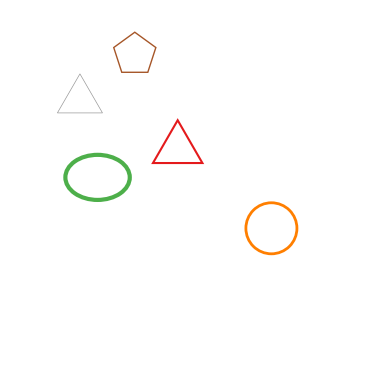[{"shape": "triangle", "thickness": 1.5, "radius": 0.37, "center": [0.462, 0.614]}, {"shape": "oval", "thickness": 3, "radius": 0.42, "center": [0.253, 0.539]}, {"shape": "circle", "thickness": 2, "radius": 0.33, "center": [0.705, 0.407]}, {"shape": "pentagon", "thickness": 1, "radius": 0.29, "center": [0.35, 0.859]}, {"shape": "triangle", "thickness": 0.5, "radius": 0.34, "center": [0.208, 0.741]}]